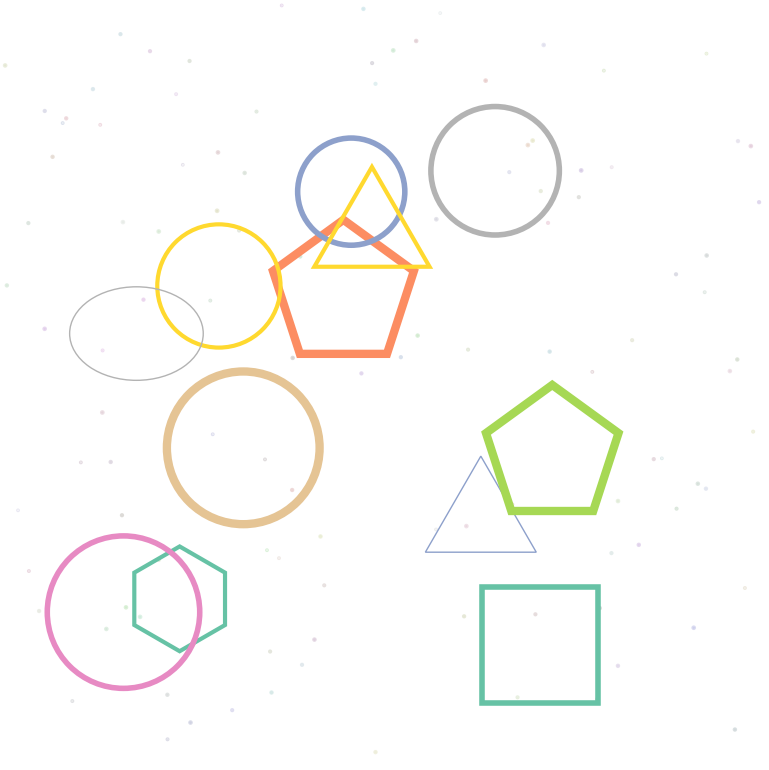[{"shape": "square", "thickness": 2, "radius": 0.38, "center": [0.701, 0.162]}, {"shape": "hexagon", "thickness": 1.5, "radius": 0.34, "center": [0.233, 0.222]}, {"shape": "pentagon", "thickness": 3, "radius": 0.48, "center": [0.446, 0.618]}, {"shape": "circle", "thickness": 2, "radius": 0.35, "center": [0.456, 0.751]}, {"shape": "triangle", "thickness": 0.5, "radius": 0.42, "center": [0.624, 0.324]}, {"shape": "circle", "thickness": 2, "radius": 0.49, "center": [0.16, 0.205]}, {"shape": "pentagon", "thickness": 3, "radius": 0.45, "center": [0.717, 0.41]}, {"shape": "triangle", "thickness": 1.5, "radius": 0.43, "center": [0.483, 0.697]}, {"shape": "circle", "thickness": 1.5, "radius": 0.4, "center": [0.284, 0.629]}, {"shape": "circle", "thickness": 3, "radius": 0.5, "center": [0.316, 0.418]}, {"shape": "circle", "thickness": 2, "radius": 0.42, "center": [0.643, 0.778]}, {"shape": "oval", "thickness": 0.5, "radius": 0.43, "center": [0.177, 0.567]}]